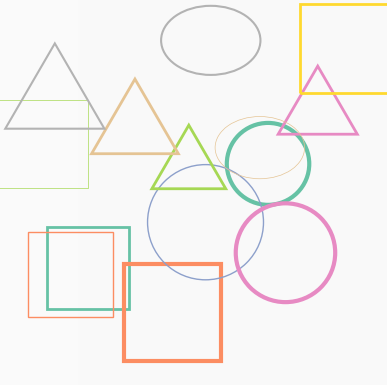[{"shape": "circle", "thickness": 3, "radius": 0.53, "center": [0.692, 0.574]}, {"shape": "square", "thickness": 2, "radius": 0.53, "center": [0.227, 0.304]}, {"shape": "square", "thickness": 1, "radius": 0.55, "center": [0.183, 0.287]}, {"shape": "square", "thickness": 3, "radius": 0.63, "center": [0.445, 0.188]}, {"shape": "circle", "thickness": 1, "radius": 0.75, "center": [0.53, 0.423]}, {"shape": "triangle", "thickness": 2, "radius": 0.59, "center": [0.82, 0.71]}, {"shape": "circle", "thickness": 3, "radius": 0.64, "center": [0.737, 0.344]}, {"shape": "square", "thickness": 0.5, "radius": 0.57, "center": [0.112, 0.626]}, {"shape": "triangle", "thickness": 2, "radius": 0.55, "center": [0.487, 0.565]}, {"shape": "square", "thickness": 2, "radius": 0.58, "center": [0.89, 0.874]}, {"shape": "oval", "thickness": 0.5, "radius": 0.58, "center": [0.671, 0.617]}, {"shape": "triangle", "thickness": 2, "radius": 0.65, "center": [0.348, 0.665]}, {"shape": "oval", "thickness": 1.5, "radius": 0.64, "center": [0.544, 0.895]}, {"shape": "triangle", "thickness": 1.5, "radius": 0.74, "center": [0.141, 0.74]}]